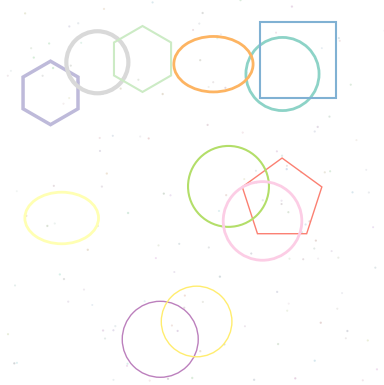[{"shape": "circle", "thickness": 2, "radius": 0.48, "center": [0.734, 0.808]}, {"shape": "oval", "thickness": 2, "radius": 0.48, "center": [0.16, 0.434]}, {"shape": "hexagon", "thickness": 2.5, "radius": 0.41, "center": [0.131, 0.759]}, {"shape": "pentagon", "thickness": 1, "radius": 0.54, "center": [0.733, 0.481]}, {"shape": "square", "thickness": 1.5, "radius": 0.49, "center": [0.775, 0.845]}, {"shape": "oval", "thickness": 2, "radius": 0.51, "center": [0.554, 0.833]}, {"shape": "circle", "thickness": 1.5, "radius": 0.53, "center": [0.593, 0.516]}, {"shape": "circle", "thickness": 2, "radius": 0.51, "center": [0.682, 0.426]}, {"shape": "circle", "thickness": 3, "radius": 0.4, "center": [0.253, 0.838]}, {"shape": "circle", "thickness": 1, "radius": 0.49, "center": [0.416, 0.119]}, {"shape": "hexagon", "thickness": 1.5, "radius": 0.43, "center": [0.37, 0.847]}, {"shape": "circle", "thickness": 1, "radius": 0.46, "center": [0.511, 0.165]}]